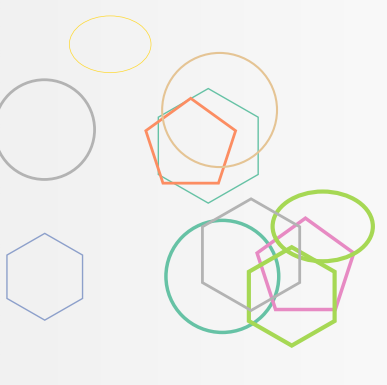[{"shape": "hexagon", "thickness": 1, "radius": 0.74, "center": [0.537, 0.621]}, {"shape": "circle", "thickness": 2.5, "radius": 0.73, "center": [0.574, 0.282]}, {"shape": "pentagon", "thickness": 2, "radius": 0.61, "center": [0.492, 0.623]}, {"shape": "hexagon", "thickness": 1, "radius": 0.56, "center": [0.115, 0.281]}, {"shape": "pentagon", "thickness": 2.5, "radius": 0.66, "center": [0.788, 0.302]}, {"shape": "oval", "thickness": 3, "radius": 0.65, "center": [0.833, 0.412]}, {"shape": "hexagon", "thickness": 3, "radius": 0.64, "center": [0.753, 0.23]}, {"shape": "oval", "thickness": 0.5, "radius": 0.53, "center": [0.284, 0.885]}, {"shape": "circle", "thickness": 1.5, "radius": 0.74, "center": [0.567, 0.714]}, {"shape": "circle", "thickness": 2, "radius": 0.65, "center": [0.115, 0.663]}, {"shape": "hexagon", "thickness": 2, "radius": 0.72, "center": [0.648, 0.339]}]